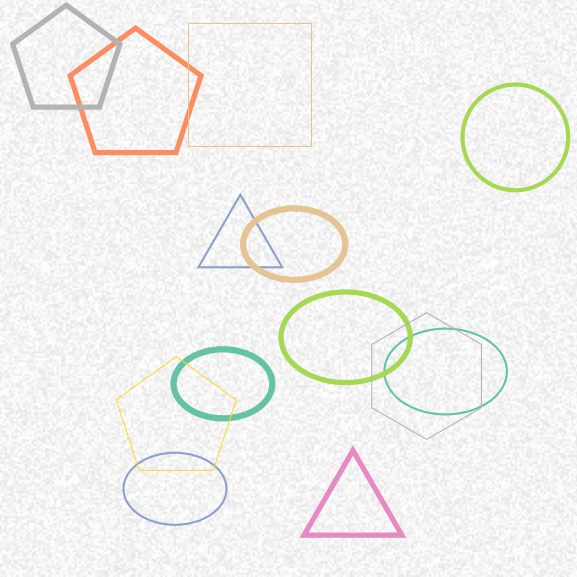[{"shape": "oval", "thickness": 1, "radius": 0.53, "center": [0.772, 0.356]}, {"shape": "oval", "thickness": 3, "radius": 0.43, "center": [0.386, 0.334]}, {"shape": "pentagon", "thickness": 2.5, "radius": 0.6, "center": [0.235, 0.831]}, {"shape": "triangle", "thickness": 1, "radius": 0.42, "center": [0.416, 0.578]}, {"shape": "oval", "thickness": 1, "radius": 0.45, "center": [0.303, 0.153]}, {"shape": "triangle", "thickness": 2.5, "radius": 0.49, "center": [0.611, 0.121]}, {"shape": "circle", "thickness": 2, "radius": 0.46, "center": [0.892, 0.761]}, {"shape": "oval", "thickness": 2.5, "radius": 0.56, "center": [0.599, 0.415]}, {"shape": "pentagon", "thickness": 0.5, "radius": 0.55, "center": [0.305, 0.273]}, {"shape": "square", "thickness": 0.5, "radius": 0.53, "center": [0.431, 0.852]}, {"shape": "oval", "thickness": 3, "radius": 0.44, "center": [0.509, 0.576]}, {"shape": "pentagon", "thickness": 2.5, "radius": 0.49, "center": [0.115, 0.893]}, {"shape": "hexagon", "thickness": 0.5, "radius": 0.55, "center": [0.739, 0.348]}]